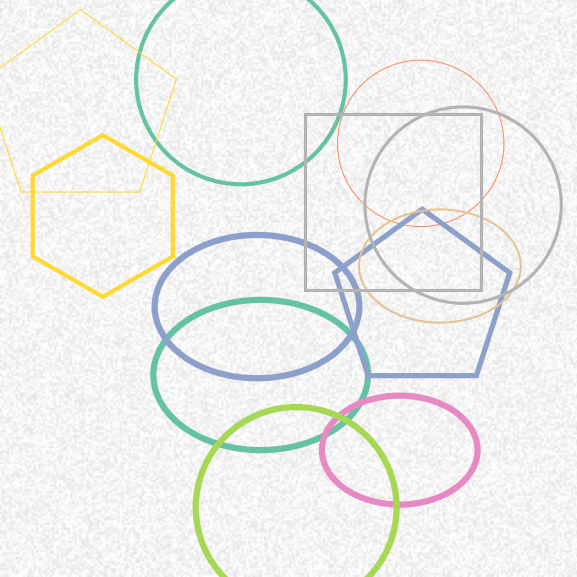[{"shape": "circle", "thickness": 2, "radius": 0.91, "center": [0.417, 0.862]}, {"shape": "oval", "thickness": 3, "radius": 0.93, "center": [0.451, 0.35]}, {"shape": "circle", "thickness": 0.5, "radius": 0.72, "center": [0.729, 0.751]}, {"shape": "oval", "thickness": 3, "radius": 0.89, "center": [0.445, 0.468]}, {"shape": "pentagon", "thickness": 2.5, "radius": 0.8, "center": [0.731, 0.478]}, {"shape": "oval", "thickness": 3, "radius": 0.67, "center": [0.692, 0.22]}, {"shape": "circle", "thickness": 3, "radius": 0.87, "center": [0.513, 0.12]}, {"shape": "pentagon", "thickness": 0.5, "radius": 0.87, "center": [0.139, 0.808]}, {"shape": "hexagon", "thickness": 2, "radius": 0.7, "center": [0.178, 0.625]}, {"shape": "oval", "thickness": 1, "radius": 0.7, "center": [0.762, 0.538]}, {"shape": "circle", "thickness": 1.5, "radius": 0.85, "center": [0.802, 0.644]}, {"shape": "square", "thickness": 1.5, "radius": 0.76, "center": [0.68, 0.649]}]